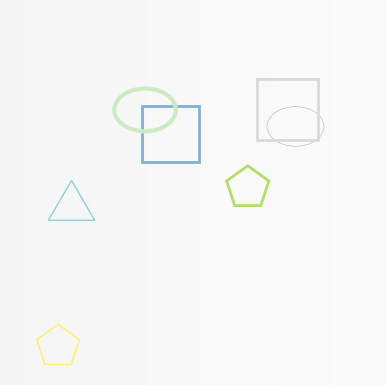[{"shape": "triangle", "thickness": 1, "radius": 0.35, "center": [0.185, 0.462]}, {"shape": "oval", "thickness": 0.5, "radius": 0.37, "center": [0.763, 0.671]}, {"shape": "square", "thickness": 2, "radius": 0.36, "center": [0.44, 0.653]}, {"shape": "pentagon", "thickness": 2, "radius": 0.29, "center": [0.639, 0.512]}, {"shape": "square", "thickness": 2, "radius": 0.39, "center": [0.743, 0.715]}, {"shape": "oval", "thickness": 3, "radius": 0.4, "center": [0.374, 0.715]}, {"shape": "pentagon", "thickness": 1, "radius": 0.29, "center": [0.15, 0.1]}]